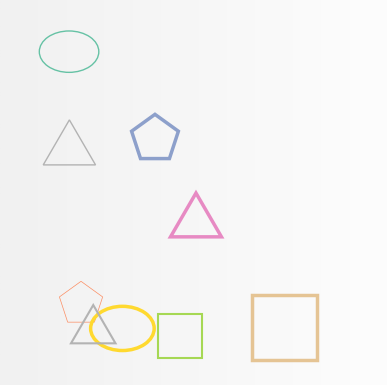[{"shape": "oval", "thickness": 1, "radius": 0.38, "center": [0.178, 0.866]}, {"shape": "pentagon", "thickness": 0.5, "radius": 0.29, "center": [0.209, 0.211]}, {"shape": "pentagon", "thickness": 2.5, "radius": 0.32, "center": [0.4, 0.639]}, {"shape": "triangle", "thickness": 2.5, "radius": 0.38, "center": [0.506, 0.423]}, {"shape": "square", "thickness": 1.5, "radius": 0.29, "center": [0.464, 0.128]}, {"shape": "oval", "thickness": 2.5, "radius": 0.41, "center": [0.316, 0.147]}, {"shape": "square", "thickness": 2.5, "radius": 0.42, "center": [0.735, 0.15]}, {"shape": "triangle", "thickness": 1.5, "radius": 0.33, "center": [0.241, 0.141]}, {"shape": "triangle", "thickness": 1, "radius": 0.39, "center": [0.179, 0.611]}]